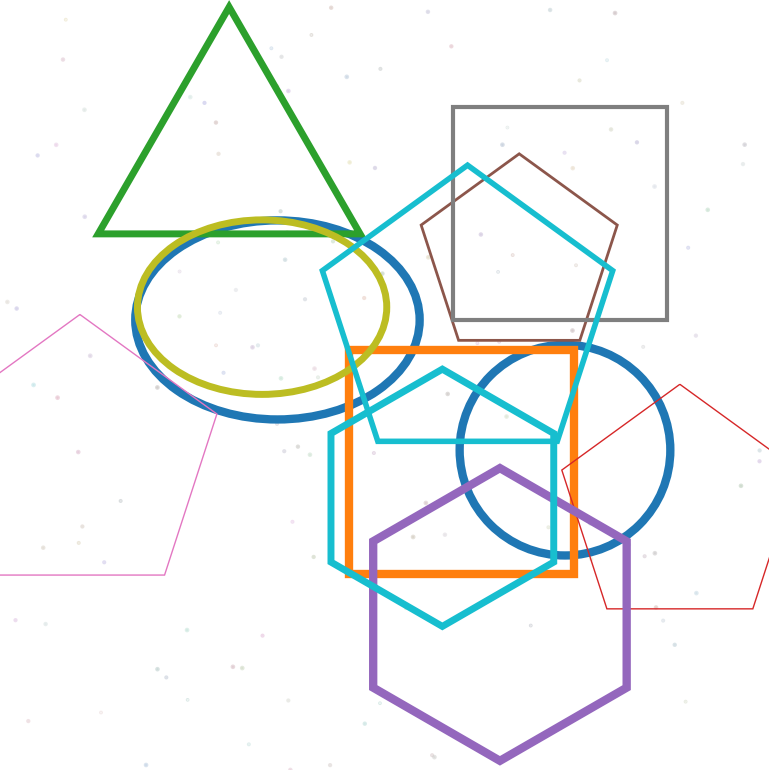[{"shape": "oval", "thickness": 3, "radius": 0.92, "center": [0.36, 0.585]}, {"shape": "circle", "thickness": 3, "radius": 0.68, "center": [0.734, 0.415]}, {"shape": "square", "thickness": 3, "radius": 0.73, "center": [0.599, 0.4]}, {"shape": "triangle", "thickness": 2.5, "radius": 0.98, "center": [0.298, 0.794]}, {"shape": "pentagon", "thickness": 0.5, "radius": 0.81, "center": [0.883, 0.34]}, {"shape": "hexagon", "thickness": 3, "radius": 0.95, "center": [0.649, 0.202]}, {"shape": "pentagon", "thickness": 1, "radius": 0.67, "center": [0.674, 0.666]}, {"shape": "pentagon", "thickness": 0.5, "radius": 0.94, "center": [0.104, 0.405]}, {"shape": "square", "thickness": 1.5, "radius": 0.69, "center": [0.727, 0.723]}, {"shape": "oval", "thickness": 2.5, "radius": 0.81, "center": [0.34, 0.601]}, {"shape": "pentagon", "thickness": 2, "radius": 0.99, "center": [0.607, 0.587]}, {"shape": "hexagon", "thickness": 2.5, "radius": 0.84, "center": [0.574, 0.354]}]